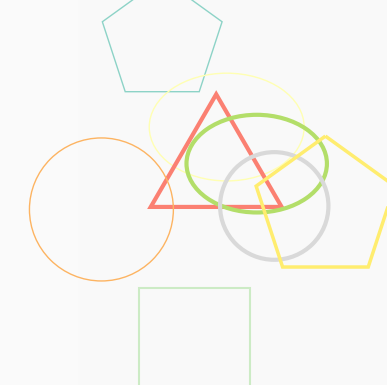[{"shape": "pentagon", "thickness": 1, "radius": 0.81, "center": [0.419, 0.893]}, {"shape": "oval", "thickness": 1, "radius": 1.0, "center": [0.585, 0.67]}, {"shape": "triangle", "thickness": 3, "radius": 0.98, "center": [0.558, 0.56]}, {"shape": "circle", "thickness": 1, "radius": 0.93, "center": [0.262, 0.456]}, {"shape": "oval", "thickness": 3, "radius": 0.91, "center": [0.662, 0.575]}, {"shape": "circle", "thickness": 3, "radius": 0.7, "center": [0.708, 0.465]}, {"shape": "square", "thickness": 1.5, "radius": 0.72, "center": [0.503, 0.108]}, {"shape": "pentagon", "thickness": 2.5, "radius": 0.94, "center": [0.84, 0.459]}]